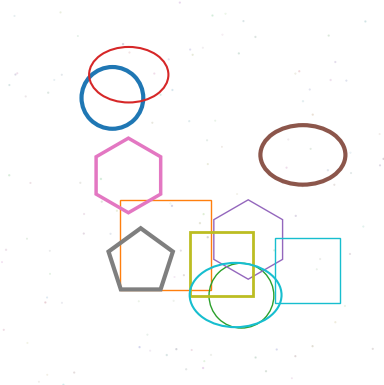[{"shape": "circle", "thickness": 3, "radius": 0.4, "center": [0.292, 0.746]}, {"shape": "square", "thickness": 1, "radius": 0.59, "center": [0.43, 0.364]}, {"shape": "circle", "thickness": 1, "radius": 0.42, "center": [0.627, 0.232]}, {"shape": "oval", "thickness": 1.5, "radius": 0.51, "center": [0.334, 0.806]}, {"shape": "hexagon", "thickness": 1, "radius": 0.52, "center": [0.645, 0.378]}, {"shape": "oval", "thickness": 3, "radius": 0.55, "center": [0.787, 0.598]}, {"shape": "hexagon", "thickness": 2.5, "radius": 0.48, "center": [0.333, 0.544]}, {"shape": "pentagon", "thickness": 3, "radius": 0.44, "center": [0.365, 0.319]}, {"shape": "square", "thickness": 2, "radius": 0.41, "center": [0.575, 0.314]}, {"shape": "square", "thickness": 1, "radius": 0.42, "center": [0.798, 0.298]}, {"shape": "oval", "thickness": 1.5, "radius": 0.6, "center": [0.612, 0.234]}]